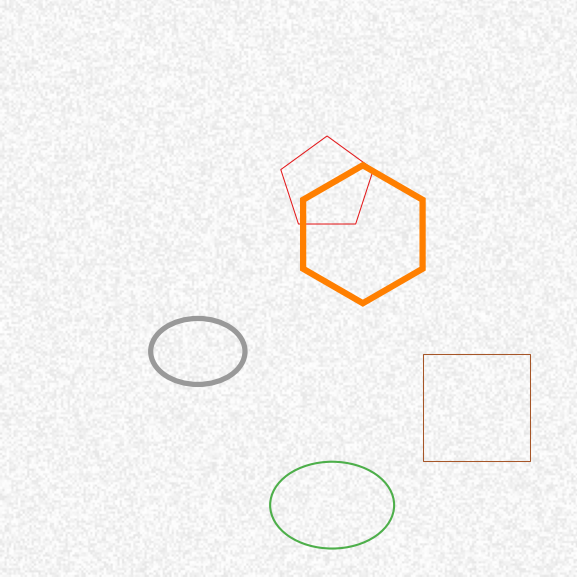[{"shape": "pentagon", "thickness": 0.5, "radius": 0.42, "center": [0.566, 0.679]}, {"shape": "oval", "thickness": 1, "radius": 0.54, "center": [0.575, 0.124]}, {"shape": "hexagon", "thickness": 3, "radius": 0.6, "center": [0.628, 0.593]}, {"shape": "square", "thickness": 0.5, "radius": 0.46, "center": [0.825, 0.294]}, {"shape": "oval", "thickness": 2.5, "radius": 0.41, "center": [0.343, 0.391]}]